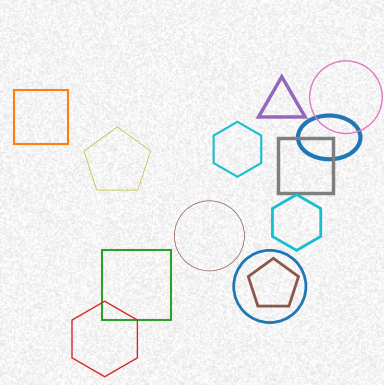[{"shape": "circle", "thickness": 2, "radius": 0.47, "center": [0.701, 0.256]}, {"shape": "oval", "thickness": 3, "radius": 0.41, "center": [0.855, 0.643]}, {"shape": "square", "thickness": 1.5, "radius": 0.35, "center": [0.105, 0.696]}, {"shape": "square", "thickness": 1.5, "radius": 0.45, "center": [0.355, 0.259]}, {"shape": "hexagon", "thickness": 1, "radius": 0.49, "center": [0.272, 0.12]}, {"shape": "triangle", "thickness": 2.5, "radius": 0.35, "center": [0.732, 0.731]}, {"shape": "circle", "thickness": 0.5, "radius": 0.46, "center": [0.544, 0.387]}, {"shape": "pentagon", "thickness": 2, "radius": 0.34, "center": [0.71, 0.26]}, {"shape": "circle", "thickness": 1, "radius": 0.47, "center": [0.899, 0.748]}, {"shape": "square", "thickness": 2.5, "radius": 0.36, "center": [0.794, 0.57]}, {"shape": "pentagon", "thickness": 0.5, "radius": 0.45, "center": [0.305, 0.58]}, {"shape": "hexagon", "thickness": 2, "radius": 0.36, "center": [0.77, 0.422]}, {"shape": "hexagon", "thickness": 1.5, "radius": 0.36, "center": [0.617, 0.612]}]